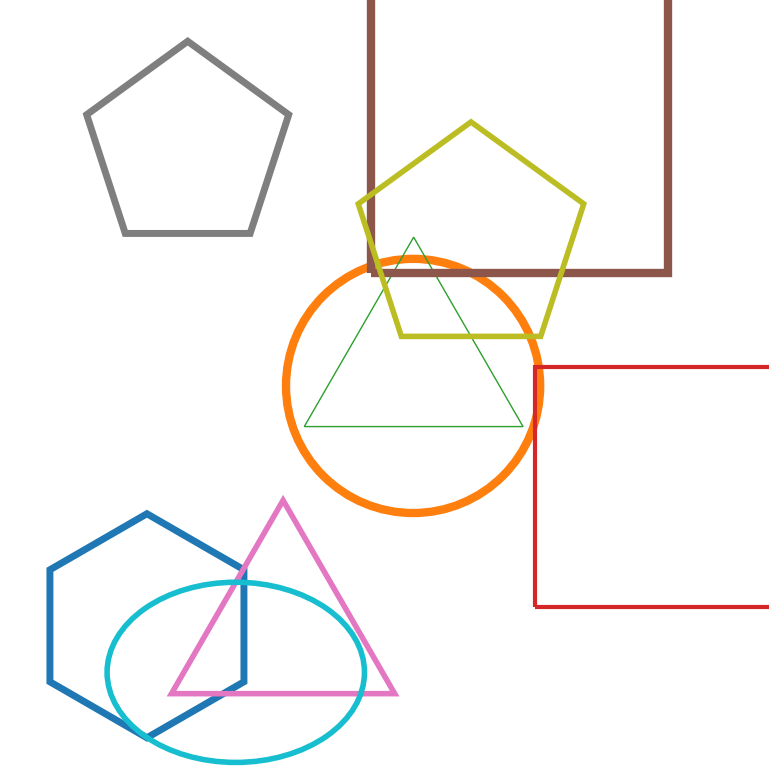[{"shape": "hexagon", "thickness": 2.5, "radius": 0.73, "center": [0.191, 0.187]}, {"shape": "circle", "thickness": 3, "radius": 0.83, "center": [0.536, 0.499]}, {"shape": "triangle", "thickness": 0.5, "radius": 0.82, "center": [0.537, 0.528]}, {"shape": "square", "thickness": 1.5, "radius": 0.78, "center": [0.85, 0.367]}, {"shape": "square", "thickness": 3, "radius": 0.96, "center": [0.674, 0.838]}, {"shape": "triangle", "thickness": 2, "radius": 0.84, "center": [0.368, 0.183]}, {"shape": "pentagon", "thickness": 2.5, "radius": 0.69, "center": [0.244, 0.808]}, {"shape": "pentagon", "thickness": 2, "radius": 0.77, "center": [0.612, 0.688]}, {"shape": "oval", "thickness": 2, "radius": 0.84, "center": [0.306, 0.127]}]